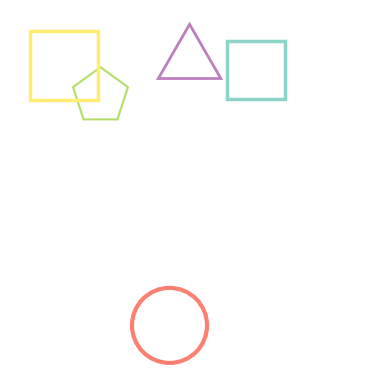[{"shape": "square", "thickness": 2.5, "radius": 0.38, "center": [0.665, 0.818]}, {"shape": "circle", "thickness": 3, "radius": 0.49, "center": [0.44, 0.155]}, {"shape": "pentagon", "thickness": 1.5, "radius": 0.37, "center": [0.261, 0.751]}, {"shape": "triangle", "thickness": 2, "radius": 0.47, "center": [0.492, 0.843]}, {"shape": "square", "thickness": 2.5, "radius": 0.44, "center": [0.166, 0.83]}]